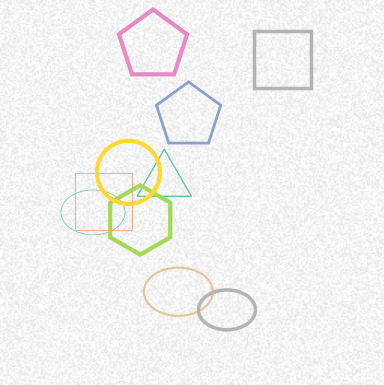[{"shape": "oval", "thickness": 0.5, "radius": 0.42, "center": [0.242, 0.448]}, {"shape": "triangle", "thickness": 1, "radius": 0.41, "center": [0.427, 0.531]}, {"shape": "square", "thickness": 0.5, "radius": 0.37, "center": [0.269, 0.477]}, {"shape": "pentagon", "thickness": 2, "radius": 0.44, "center": [0.49, 0.699]}, {"shape": "pentagon", "thickness": 3, "radius": 0.47, "center": [0.397, 0.882]}, {"shape": "hexagon", "thickness": 3, "radius": 0.45, "center": [0.364, 0.429]}, {"shape": "circle", "thickness": 3, "radius": 0.41, "center": [0.334, 0.552]}, {"shape": "oval", "thickness": 1.5, "radius": 0.45, "center": [0.463, 0.242]}, {"shape": "square", "thickness": 2.5, "radius": 0.37, "center": [0.735, 0.846]}, {"shape": "oval", "thickness": 2.5, "radius": 0.37, "center": [0.59, 0.195]}]